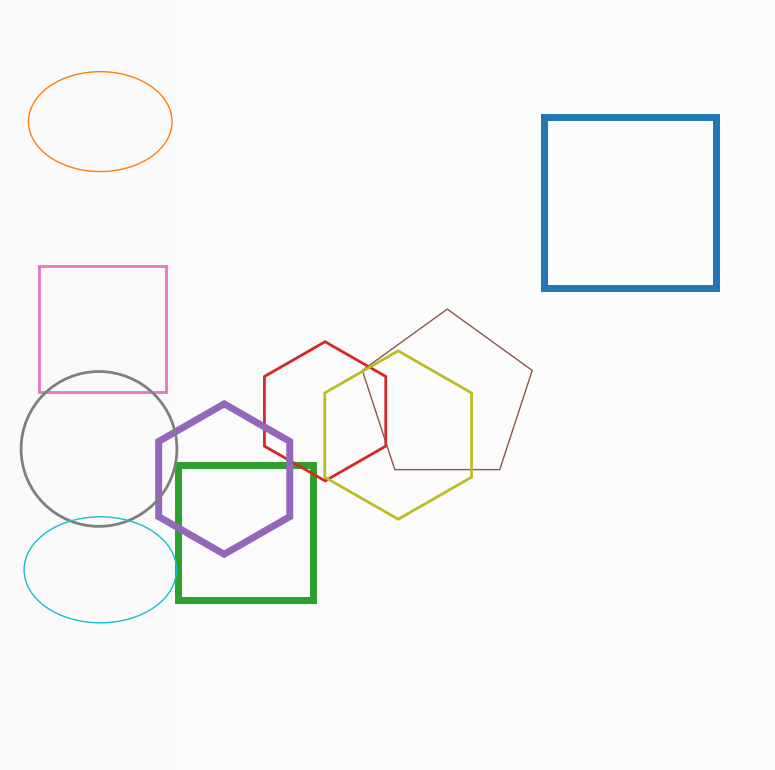[{"shape": "square", "thickness": 2.5, "radius": 0.56, "center": [0.813, 0.738]}, {"shape": "oval", "thickness": 0.5, "radius": 0.46, "center": [0.129, 0.842]}, {"shape": "square", "thickness": 2.5, "radius": 0.44, "center": [0.317, 0.309]}, {"shape": "hexagon", "thickness": 1, "radius": 0.45, "center": [0.419, 0.466]}, {"shape": "hexagon", "thickness": 2.5, "radius": 0.49, "center": [0.289, 0.378]}, {"shape": "pentagon", "thickness": 0.5, "radius": 0.58, "center": [0.577, 0.483]}, {"shape": "square", "thickness": 1, "radius": 0.41, "center": [0.133, 0.573]}, {"shape": "circle", "thickness": 1, "radius": 0.5, "center": [0.128, 0.417]}, {"shape": "hexagon", "thickness": 1, "radius": 0.55, "center": [0.514, 0.435]}, {"shape": "oval", "thickness": 0.5, "radius": 0.49, "center": [0.129, 0.26]}]